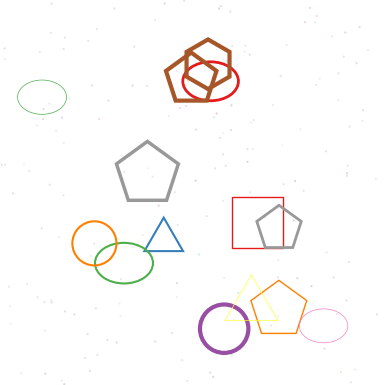[{"shape": "square", "thickness": 1, "radius": 0.33, "center": [0.669, 0.422]}, {"shape": "oval", "thickness": 2, "radius": 0.36, "center": [0.547, 0.789]}, {"shape": "triangle", "thickness": 1.5, "radius": 0.29, "center": [0.425, 0.377]}, {"shape": "oval", "thickness": 0.5, "radius": 0.32, "center": [0.109, 0.748]}, {"shape": "oval", "thickness": 1.5, "radius": 0.38, "center": [0.322, 0.317]}, {"shape": "circle", "thickness": 3, "radius": 0.31, "center": [0.582, 0.146]}, {"shape": "circle", "thickness": 1.5, "radius": 0.29, "center": [0.245, 0.368]}, {"shape": "pentagon", "thickness": 1, "radius": 0.38, "center": [0.724, 0.196]}, {"shape": "triangle", "thickness": 0.5, "radius": 0.4, "center": [0.653, 0.207]}, {"shape": "hexagon", "thickness": 3, "radius": 0.32, "center": [0.54, 0.833]}, {"shape": "pentagon", "thickness": 3, "radius": 0.34, "center": [0.497, 0.794]}, {"shape": "oval", "thickness": 0.5, "radius": 0.31, "center": [0.84, 0.154]}, {"shape": "pentagon", "thickness": 2, "radius": 0.3, "center": [0.725, 0.406]}, {"shape": "pentagon", "thickness": 2.5, "radius": 0.42, "center": [0.383, 0.548]}]